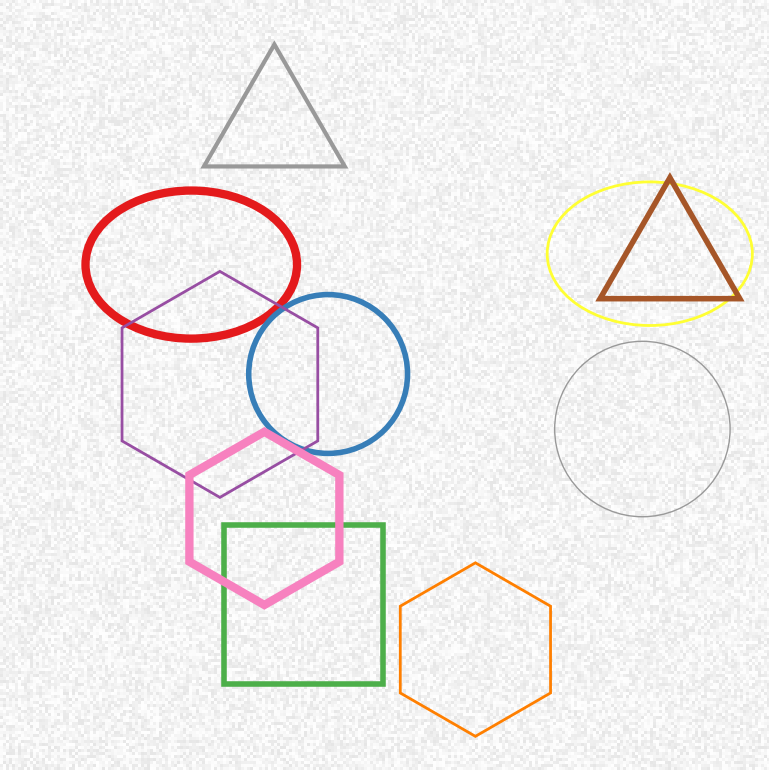[{"shape": "oval", "thickness": 3, "radius": 0.69, "center": [0.248, 0.656]}, {"shape": "circle", "thickness": 2, "radius": 0.52, "center": [0.426, 0.514]}, {"shape": "square", "thickness": 2, "radius": 0.51, "center": [0.394, 0.215]}, {"shape": "hexagon", "thickness": 1, "radius": 0.73, "center": [0.286, 0.501]}, {"shape": "hexagon", "thickness": 1, "radius": 0.56, "center": [0.617, 0.156]}, {"shape": "oval", "thickness": 1, "radius": 0.67, "center": [0.844, 0.671]}, {"shape": "triangle", "thickness": 2, "radius": 0.52, "center": [0.87, 0.664]}, {"shape": "hexagon", "thickness": 3, "radius": 0.56, "center": [0.343, 0.327]}, {"shape": "circle", "thickness": 0.5, "radius": 0.57, "center": [0.834, 0.443]}, {"shape": "triangle", "thickness": 1.5, "radius": 0.53, "center": [0.356, 0.837]}]